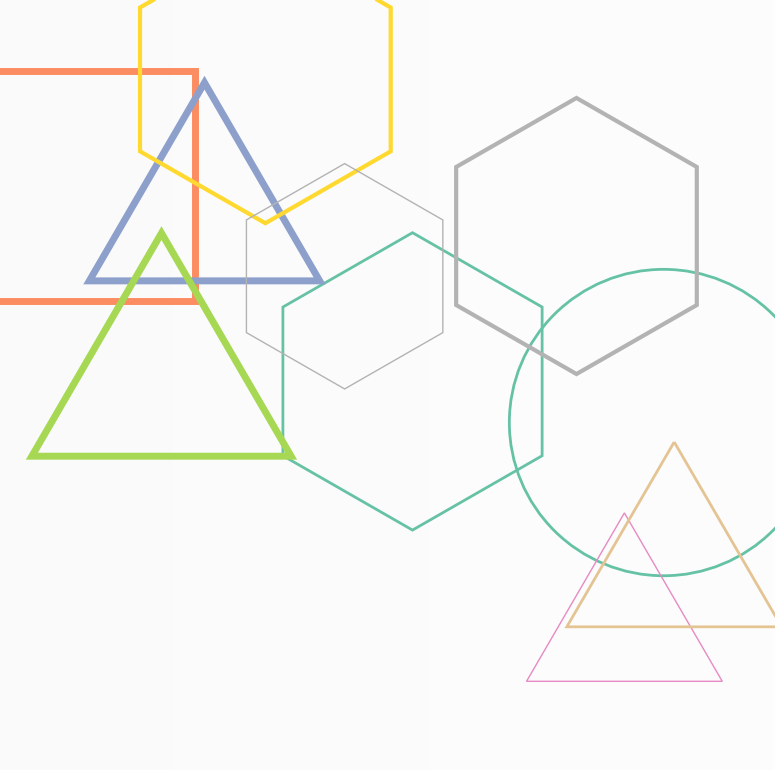[{"shape": "hexagon", "thickness": 1, "radius": 0.97, "center": [0.532, 0.505]}, {"shape": "circle", "thickness": 1, "radius": 0.99, "center": [0.856, 0.451]}, {"shape": "square", "thickness": 2.5, "radius": 0.75, "center": [0.102, 0.758]}, {"shape": "triangle", "thickness": 2.5, "radius": 0.86, "center": [0.264, 0.721]}, {"shape": "triangle", "thickness": 0.5, "radius": 0.73, "center": [0.806, 0.188]}, {"shape": "triangle", "thickness": 2.5, "radius": 0.97, "center": [0.208, 0.504]}, {"shape": "hexagon", "thickness": 1.5, "radius": 0.93, "center": [0.342, 0.897]}, {"shape": "triangle", "thickness": 1, "radius": 0.8, "center": [0.87, 0.266]}, {"shape": "hexagon", "thickness": 1.5, "radius": 0.9, "center": [0.744, 0.694]}, {"shape": "hexagon", "thickness": 0.5, "radius": 0.73, "center": [0.445, 0.641]}]